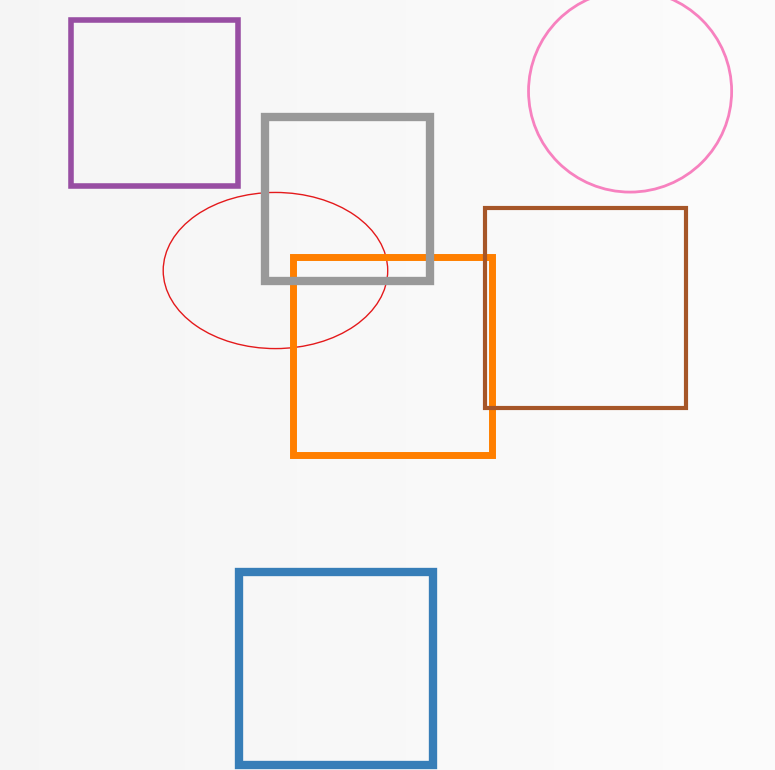[{"shape": "oval", "thickness": 0.5, "radius": 0.72, "center": [0.355, 0.649]}, {"shape": "square", "thickness": 3, "radius": 0.63, "center": [0.434, 0.132]}, {"shape": "square", "thickness": 2, "radius": 0.54, "center": [0.2, 0.866]}, {"shape": "square", "thickness": 2.5, "radius": 0.64, "center": [0.506, 0.537]}, {"shape": "square", "thickness": 1.5, "radius": 0.65, "center": [0.755, 0.6]}, {"shape": "circle", "thickness": 1, "radius": 0.66, "center": [0.813, 0.882]}, {"shape": "square", "thickness": 3, "radius": 0.53, "center": [0.449, 0.742]}]